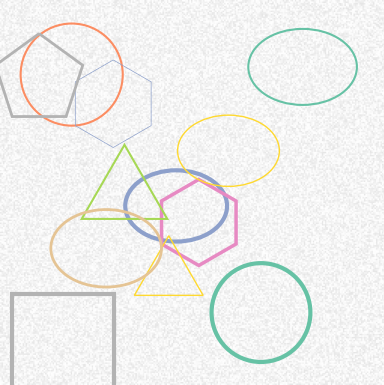[{"shape": "oval", "thickness": 1.5, "radius": 0.71, "center": [0.786, 0.826]}, {"shape": "circle", "thickness": 3, "radius": 0.64, "center": [0.678, 0.188]}, {"shape": "circle", "thickness": 1.5, "radius": 0.66, "center": [0.186, 0.806]}, {"shape": "oval", "thickness": 3, "radius": 0.66, "center": [0.458, 0.465]}, {"shape": "hexagon", "thickness": 0.5, "radius": 0.57, "center": [0.294, 0.731]}, {"shape": "hexagon", "thickness": 2.5, "radius": 0.56, "center": [0.516, 0.422]}, {"shape": "triangle", "thickness": 1.5, "radius": 0.64, "center": [0.323, 0.496]}, {"shape": "oval", "thickness": 1, "radius": 0.66, "center": [0.593, 0.608]}, {"shape": "triangle", "thickness": 1, "radius": 0.52, "center": [0.438, 0.284]}, {"shape": "oval", "thickness": 2, "radius": 0.72, "center": [0.276, 0.355]}, {"shape": "pentagon", "thickness": 2, "radius": 0.6, "center": [0.102, 0.794]}, {"shape": "square", "thickness": 3, "radius": 0.66, "center": [0.164, 0.105]}]